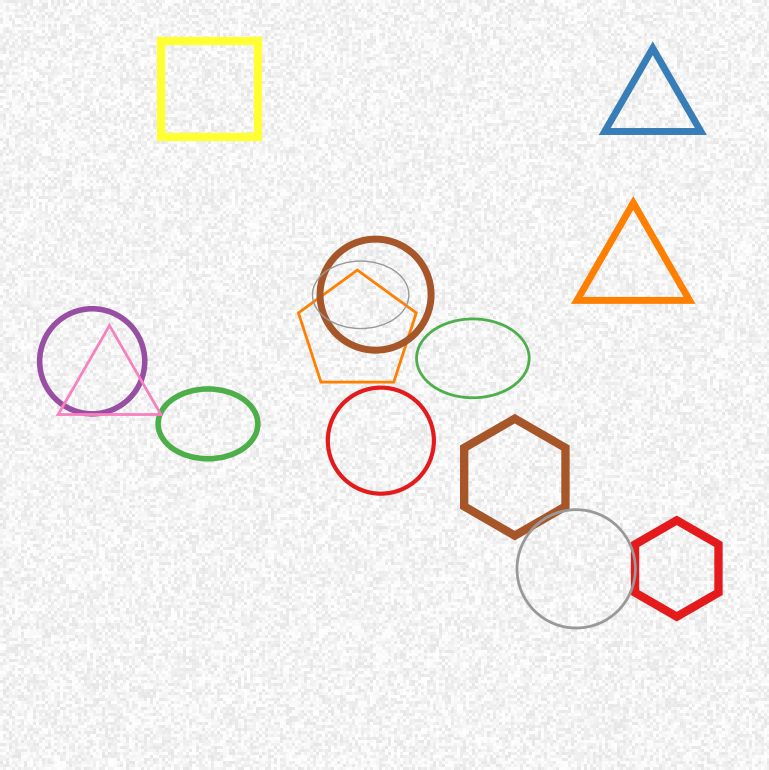[{"shape": "hexagon", "thickness": 3, "radius": 0.31, "center": [0.879, 0.262]}, {"shape": "circle", "thickness": 1.5, "radius": 0.34, "center": [0.495, 0.428]}, {"shape": "triangle", "thickness": 2.5, "radius": 0.36, "center": [0.848, 0.865]}, {"shape": "oval", "thickness": 2, "radius": 0.32, "center": [0.27, 0.45]}, {"shape": "oval", "thickness": 1, "radius": 0.37, "center": [0.614, 0.535]}, {"shape": "circle", "thickness": 2, "radius": 0.34, "center": [0.12, 0.531]}, {"shape": "triangle", "thickness": 2.5, "radius": 0.42, "center": [0.822, 0.652]}, {"shape": "pentagon", "thickness": 1, "radius": 0.4, "center": [0.464, 0.569]}, {"shape": "square", "thickness": 3, "radius": 0.31, "center": [0.272, 0.885]}, {"shape": "hexagon", "thickness": 3, "radius": 0.38, "center": [0.669, 0.38]}, {"shape": "circle", "thickness": 2.5, "radius": 0.36, "center": [0.488, 0.617]}, {"shape": "triangle", "thickness": 1, "radius": 0.39, "center": [0.142, 0.5]}, {"shape": "circle", "thickness": 1, "radius": 0.38, "center": [0.748, 0.261]}, {"shape": "oval", "thickness": 0.5, "radius": 0.31, "center": [0.468, 0.617]}]